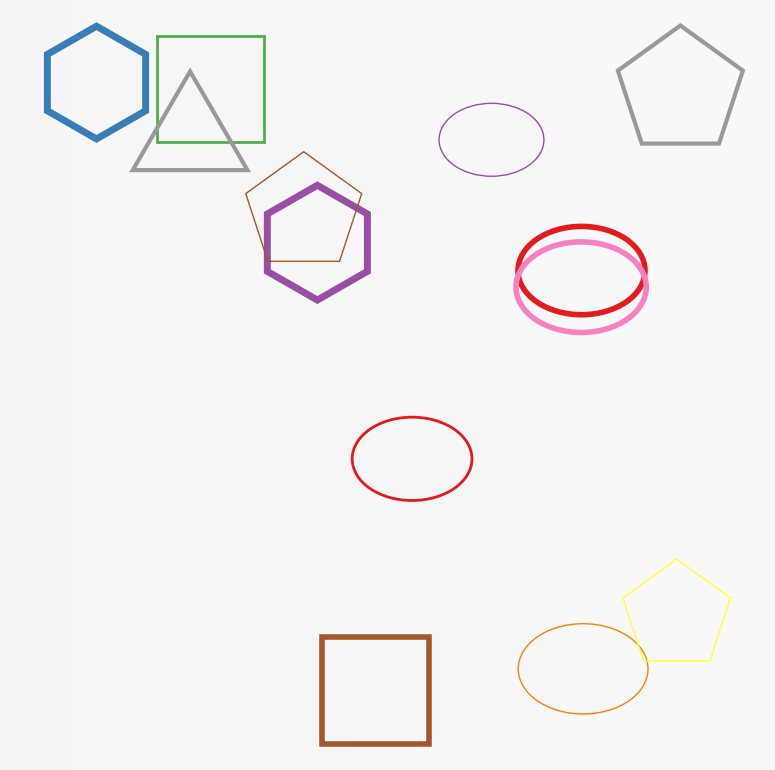[{"shape": "oval", "thickness": 2, "radius": 0.41, "center": [0.75, 0.649]}, {"shape": "oval", "thickness": 1, "radius": 0.39, "center": [0.532, 0.404]}, {"shape": "hexagon", "thickness": 2.5, "radius": 0.37, "center": [0.125, 0.893]}, {"shape": "square", "thickness": 1, "radius": 0.34, "center": [0.272, 0.884]}, {"shape": "hexagon", "thickness": 2.5, "radius": 0.37, "center": [0.409, 0.685]}, {"shape": "oval", "thickness": 0.5, "radius": 0.34, "center": [0.634, 0.818]}, {"shape": "oval", "thickness": 0.5, "radius": 0.42, "center": [0.752, 0.131]}, {"shape": "pentagon", "thickness": 0.5, "radius": 0.36, "center": [0.873, 0.201]}, {"shape": "pentagon", "thickness": 0.5, "radius": 0.39, "center": [0.392, 0.724]}, {"shape": "square", "thickness": 2, "radius": 0.35, "center": [0.484, 0.103]}, {"shape": "oval", "thickness": 2, "radius": 0.42, "center": [0.75, 0.627]}, {"shape": "triangle", "thickness": 1.5, "radius": 0.43, "center": [0.245, 0.822]}, {"shape": "pentagon", "thickness": 1.5, "radius": 0.42, "center": [0.878, 0.882]}]